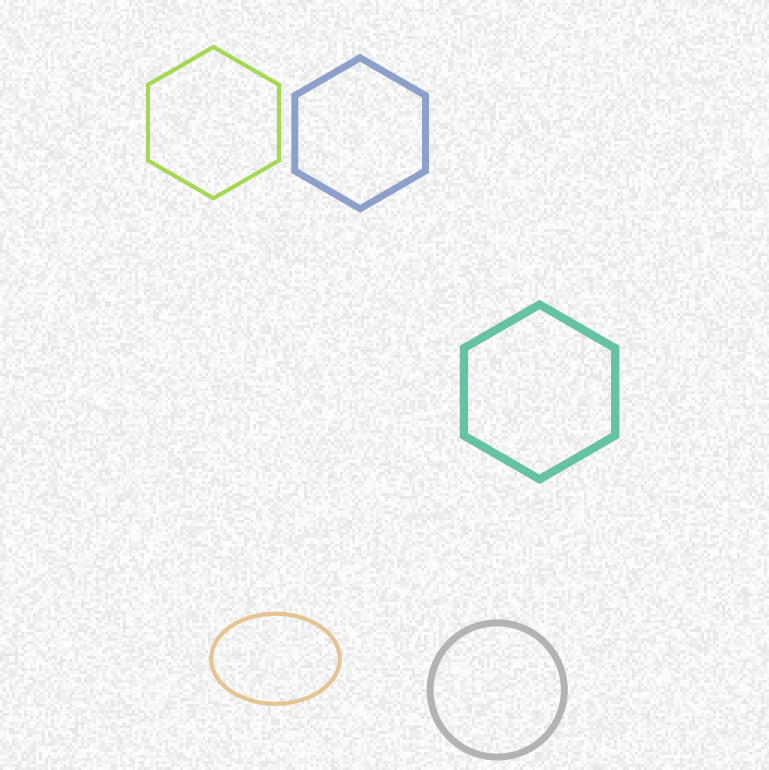[{"shape": "hexagon", "thickness": 3, "radius": 0.57, "center": [0.701, 0.491]}, {"shape": "hexagon", "thickness": 2.5, "radius": 0.49, "center": [0.468, 0.827]}, {"shape": "hexagon", "thickness": 1.5, "radius": 0.49, "center": [0.277, 0.841]}, {"shape": "oval", "thickness": 1.5, "radius": 0.42, "center": [0.358, 0.144]}, {"shape": "circle", "thickness": 2.5, "radius": 0.44, "center": [0.646, 0.104]}]